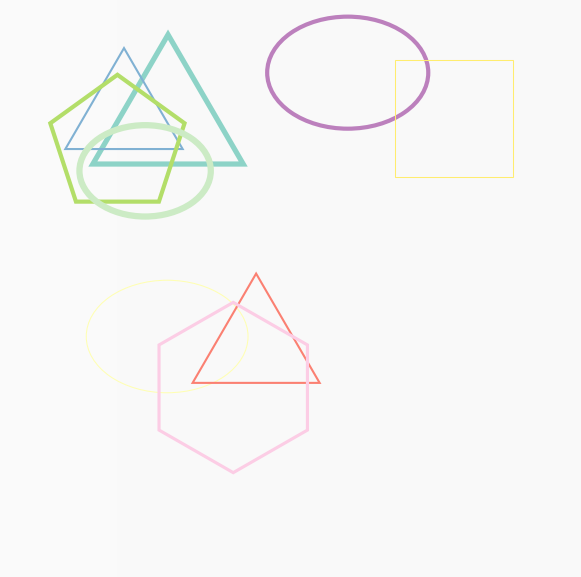[{"shape": "triangle", "thickness": 2.5, "radius": 0.75, "center": [0.289, 0.79]}, {"shape": "oval", "thickness": 0.5, "radius": 0.7, "center": [0.288, 0.416]}, {"shape": "triangle", "thickness": 1, "radius": 0.63, "center": [0.441, 0.399]}, {"shape": "triangle", "thickness": 1, "radius": 0.58, "center": [0.213, 0.799]}, {"shape": "pentagon", "thickness": 2, "radius": 0.61, "center": [0.202, 0.748]}, {"shape": "hexagon", "thickness": 1.5, "radius": 0.74, "center": [0.401, 0.328]}, {"shape": "oval", "thickness": 2, "radius": 0.69, "center": [0.598, 0.873]}, {"shape": "oval", "thickness": 3, "radius": 0.56, "center": [0.25, 0.703]}, {"shape": "square", "thickness": 0.5, "radius": 0.51, "center": [0.78, 0.794]}]